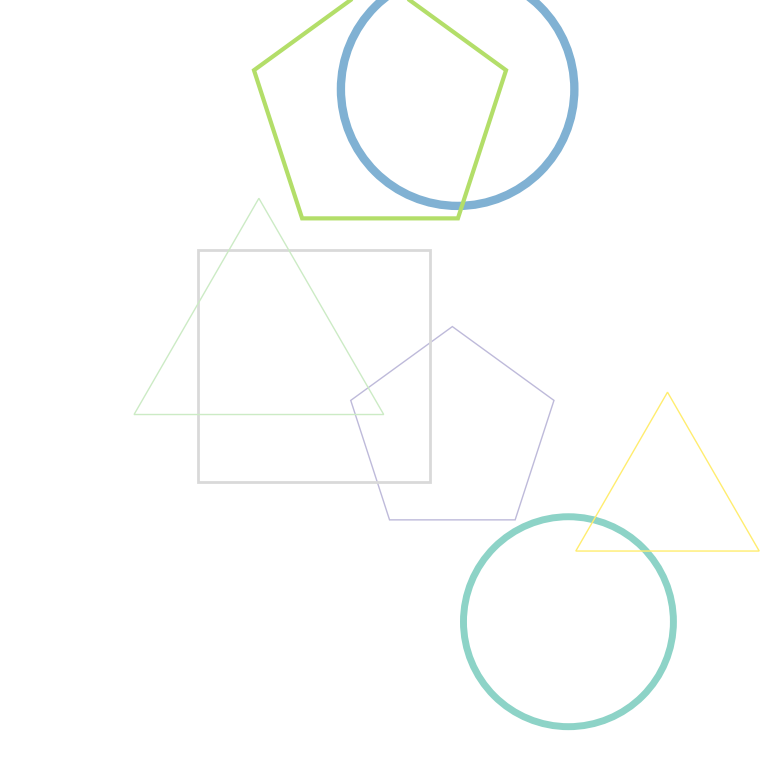[{"shape": "circle", "thickness": 2.5, "radius": 0.68, "center": [0.738, 0.193]}, {"shape": "pentagon", "thickness": 0.5, "radius": 0.69, "center": [0.587, 0.437]}, {"shape": "circle", "thickness": 3, "radius": 0.76, "center": [0.594, 0.884]}, {"shape": "pentagon", "thickness": 1.5, "radius": 0.86, "center": [0.494, 0.856]}, {"shape": "square", "thickness": 1, "radius": 0.75, "center": [0.407, 0.525]}, {"shape": "triangle", "thickness": 0.5, "radius": 0.94, "center": [0.336, 0.555]}, {"shape": "triangle", "thickness": 0.5, "radius": 0.69, "center": [0.867, 0.353]}]